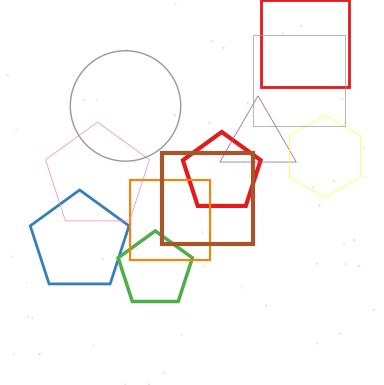[{"shape": "square", "thickness": 2, "radius": 0.57, "center": [0.793, 0.887]}, {"shape": "pentagon", "thickness": 3, "radius": 0.53, "center": [0.576, 0.551]}, {"shape": "pentagon", "thickness": 2, "radius": 0.67, "center": [0.207, 0.372]}, {"shape": "pentagon", "thickness": 2.5, "radius": 0.51, "center": [0.403, 0.299]}, {"shape": "triangle", "thickness": 0.5, "radius": 0.57, "center": [0.67, 0.636]}, {"shape": "square", "thickness": 1.5, "radius": 0.52, "center": [0.442, 0.429]}, {"shape": "hexagon", "thickness": 0.5, "radius": 0.53, "center": [0.844, 0.594]}, {"shape": "square", "thickness": 3, "radius": 0.59, "center": [0.539, 0.484]}, {"shape": "pentagon", "thickness": 0.5, "radius": 0.71, "center": [0.253, 0.541]}, {"shape": "square", "thickness": 0.5, "radius": 0.59, "center": [0.776, 0.791]}, {"shape": "circle", "thickness": 1, "radius": 0.72, "center": [0.326, 0.725]}]